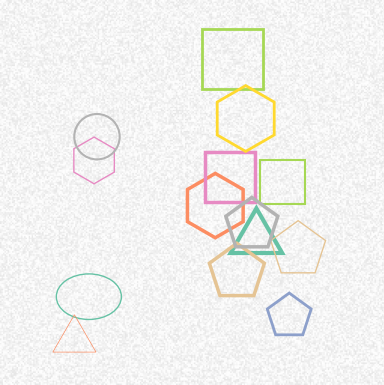[{"shape": "triangle", "thickness": 3, "radius": 0.39, "center": [0.666, 0.381]}, {"shape": "oval", "thickness": 1, "radius": 0.42, "center": [0.231, 0.229]}, {"shape": "triangle", "thickness": 0.5, "radius": 0.32, "center": [0.193, 0.118]}, {"shape": "hexagon", "thickness": 2.5, "radius": 0.42, "center": [0.559, 0.466]}, {"shape": "pentagon", "thickness": 2, "radius": 0.3, "center": [0.751, 0.179]}, {"shape": "square", "thickness": 2.5, "radius": 0.32, "center": [0.597, 0.54]}, {"shape": "hexagon", "thickness": 1, "radius": 0.3, "center": [0.244, 0.583]}, {"shape": "square", "thickness": 1.5, "radius": 0.29, "center": [0.734, 0.528]}, {"shape": "square", "thickness": 2, "radius": 0.39, "center": [0.604, 0.847]}, {"shape": "hexagon", "thickness": 2, "radius": 0.43, "center": [0.638, 0.692]}, {"shape": "pentagon", "thickness": 1, "radius": 0.37, "center": [0.774, 0.352]}, {"shape": "pentagon", "thickness": 2.5, "radius": 0.38, "center": [0.615, 0.293]}, {"shape": "circle", "thickness": 1.5, "radius": 0.29, "center": [0.252, 0.645]}, {"shape": "pentagon", "thickness": 2.5, "radius": 0.35, "center": [0.654, 0.416]}]